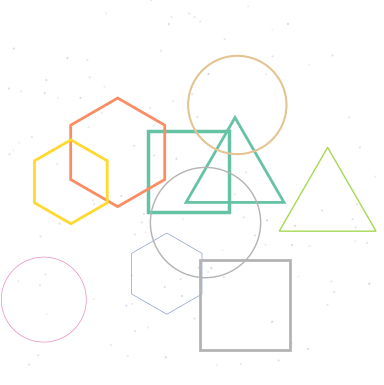[{"shape": "triangle", "thickness": 2, "radius": 0.73, "center": [0.61, 0.548]}, {"shape": "square", "thickness": 2.5, "radius": 0.53, "center": [0.489, 0.555]}, {"shape": "hexagon", "thickness": 2, "radius": 0.71, "center": [0.306, 0.604]}, {"shape": "hexagon", "thickness": 0.5, "radius": 0.53, "center": [0.433, 0.289]}, {"shape": "circle", "thickness": 0.5, "radius": 0.55, "center": [0.114, 0.222]}, {"shape": "triangle", "thickness": 1, "radius": 0.73, "center": [0.851, 0.472]}, {"shape": "hexagon", "thickness": 2, "radius": 0.55, "center": [0.184, 0.528]}, {"shape": "circle", "thickness": 1.5, "radius": 0.64, "center": [0.616, 0.727]}, {"shape": "circle", "thickness": 1, "radius": 0.72, "center": [0.534, 0.422]}, {"shape": "square", "thickness": 2, "radius": 0.58, "center": [0.637, 0.208]}]